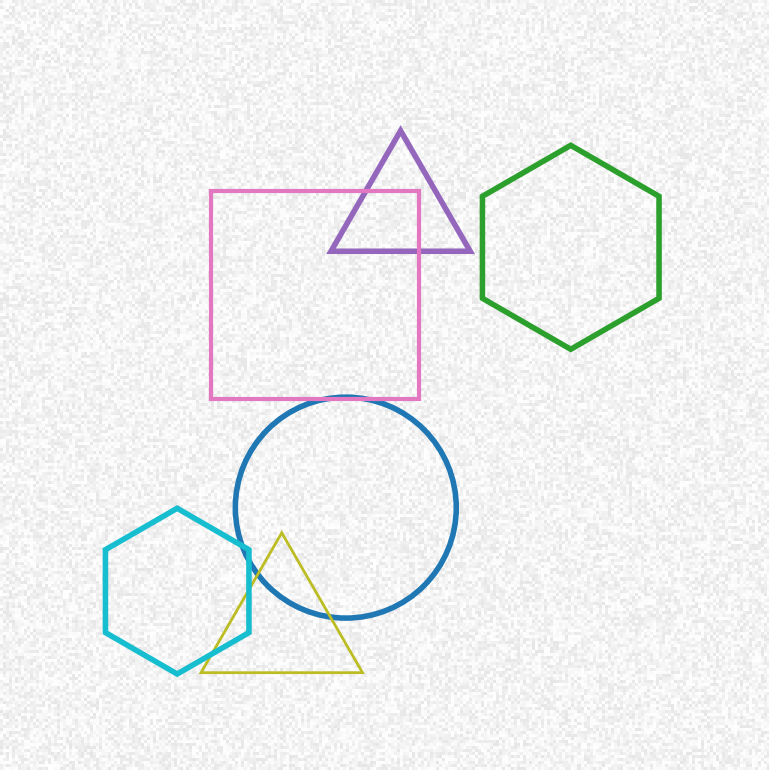[{"shape": "circle", "thickness": 2, "radius": 0.72, "center": [0.449, 0.341]}, {"shape": "hexagon", "thickness": 2, "radius": 0.66, "center": [0.741, 0.679]}, {"shape": "triangle", "thickness": 2, "radius": 0.52, "center": [0.52, 0.726]}, {"shape": "square", "thickness": 1.5, "radius": 0.67, "center": [0.409, 0.617]}, {"shape": "triangle", "thickness": 1, "radius": 0.61, "center": [0.366, 0.187]}, {"shape": "hexagon", "thickness": 2, "radius": 0.54, "center": [0.23, 0.232]}]